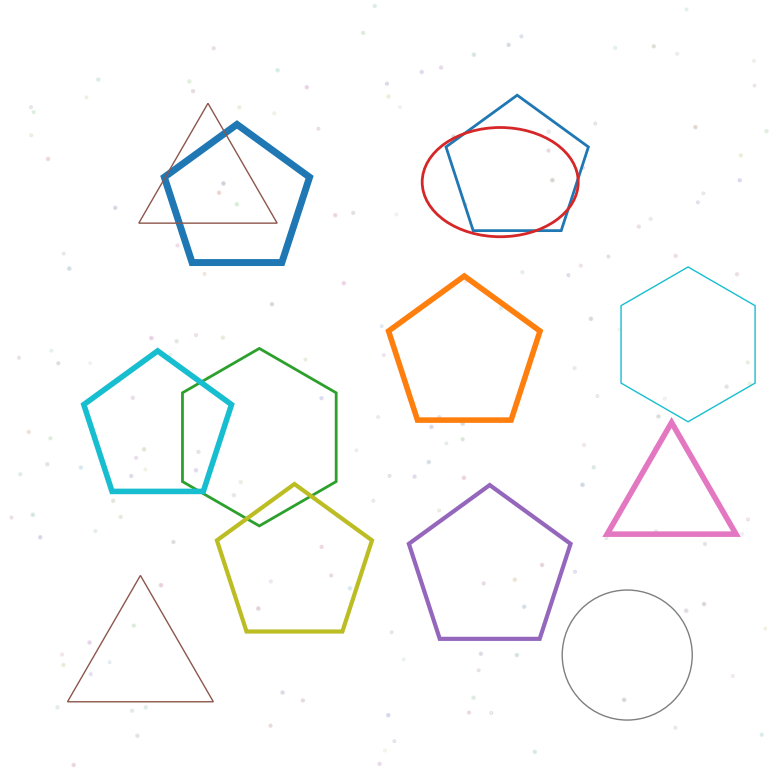[{"shape": "pentagon", "thickness": 2.5, "radius": 0.5, "center": [0.308, 0.739]}, {"shape": "pentagon", "thickness": 1, "radius": 0.49, "center": [0.672, 0.779]}, {"shape": "pentagon", "thickness": 2, "radius": 0.52, "center": [0.603, 0.538]}, {"shape": "hexagon", "thickness": 1, "radius": 0.58, "center": [0.337, 0.432]}, {"shape": "oval", "thickness": 1, "radius": 0.51, "center": [0.65, 0.763]}, {"shape": "pentagon", "thickness": 1.5, "radius": 0.55, "center": [0.636, 0.26]}, {"shape": "triangle", "thickness": 0.5, "radius": 0.52, "center": [0.27, 0.762]}, {"shape": "triangle", "thickness": 0.5, "radius": 0.55, "center": [0.182, 0.143]}, {"shape": "triangle", "thickness": 2, "radius": 0.48, "center": [0.872, 0.355]}, {"shape": "circle", "thickness": 0.5, "radius": 0.42, "center": [0.815, 0.149]}, {"shape": "pentagon", "thickness": 1.5, "radius": 0.53, "center": [0.382, 0.266]}, {"shape": "hexagon", "thickness": 0.5, "radius": 0.5, "center": [0.894, 0.553]}, {"shape": "pentagon", "thickness": 2, "radius": 0.5, "center": [0.205, 0.443]}]